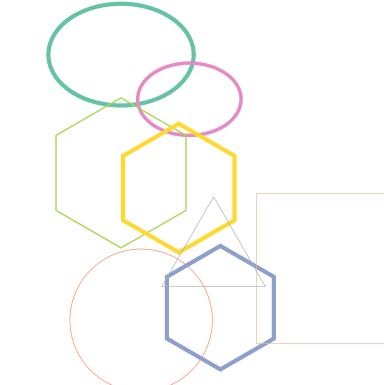[{"shape": "oval", "thickness": 3, "radius": 0.94, "center": [0.314, 0.858]}, {"shape": "circle", "thickness": 0.5, "radius": 0.92, "center": [0.367, 0.168]}, {"shape": "hexagon", "thickness": 3, "radius": 0.8, "center": [0.572, 0.201]}, {"shape": "oval", "thickness": 2.5, "radius": 0.67, "center": [0.492, 0.742]}, {"shape": "hexagon", "thickness": 1, "radius": 0.97, "center": [0.314, 0.551]}, {"shape": "hexagon", "thickness": 3, "radius": 0.84, "center": [0.464, 0.512]}, {"shape": "square", "thickness": 0.5, "radius": 0.97, "center": [0.861, 0.304]}, {"shape": "triangle", "thickness": 0.5, "radius": 0.78, "center": [0.555, 0.333]}]